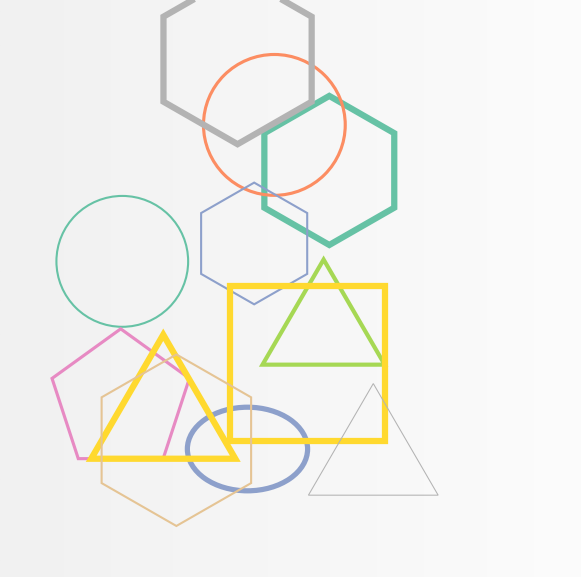[{"shape": "hexagon", "thickness": 3, "radius": 0.65, "center": [0.567, 0.704]}, {"shape": "circle", "thickness": 1, "radius": 0.57, "center": [0.21, 0.547]}, {"shape": "circle", "thickness": 1.5, "radius": 0.61, "center": [0.472, 0.783]}, {"shape": "hexagon", "thickness": 1, "radius": 0.53, "center": [0.437, 0.578]}, {"shape": "oval", "thickness": 2.5, "radius": 0.52, "center": [0.426, 0.222]}, {"shape": "pentagon", "thickness": 1.5, "radius": 0.62, "center": [0.208, 0.305]}, {"shape": "triangle", "thickness": 2, "radius": 0.61, "center": [0.557, 0.428]}, {"shape": "triangle", "thickness": 3, "radius": 0.72, "center": [0.281, 0.276]}, {"shape": "square", "thickness": 3, "radius": 0.67, "center": [0.529, 0.37]}, {"shape": "hexagon", "thickness": 1, "radius": 0.74, "center": [0.303, 0.237]}, {"shape": "hexagon", "thickness": 3, "radius": 0.74, "center": [0.409, 0.897]}, {"shape": "triangle", "thickness": 0.5, "radius": 0.64, "center": [0.642, 0.206]}]